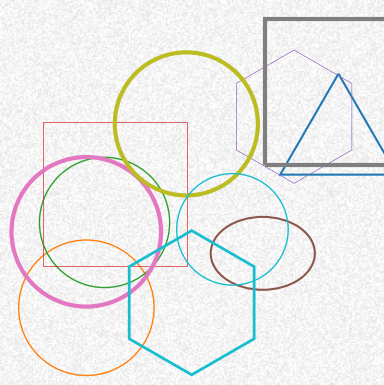[{"shape": "triangle", "thickness": 1.5, "radius": 0.87, "center": [0.879, 0.634]}, {"shape": "circle", "thickness": 1, "radius": 0.88, "center": [0.224, 0.201]}, {"shape": "circle", "thickness": 1, "radius": 0.85, "center": [0.272, 0.422]}, {"shape": "square", "thickness": 0.5, "radius": 0.94, "center": [0.3, 0.497]}, {"shape": "hexagon", "thickness": 0.5, "radius": 0.87, "center": [0.764, 0.697]}, {"shape": "oval", "thickness": 1.5, "radius": 0.68, "center": [0.683, 0.342]}, {"shape": "circle", "thickness": 3, "radius": 0.97, "center": [0.224, 0.398]}, {"shape": "square", "thickness": 3, "radius": 0.95, "center": [0.878, 0.762]}, {"shape": "circle", "thickness": 3, "radius": 0.93, "center": [0.484, 0.678]}, {"shape": "hexagon", "thickness": 2, "radius": 0.94, "center": [0.498, 0.214]}, {"shape": "circle", "thickness": 1, "radius": 0.72, "center": [0.604, 0.404]}]